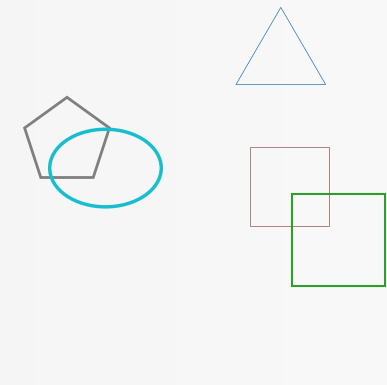[{"shape": "triangle", "thickness": 0.5, "radius": 0.67, "center": [0.725, 0.847]}, {"shape": "square", "thickness": 1.5, "radius": 0.6, "center": [0.873, 0.376]}, {"shape": "square", "thickness": 0.5, "radius": 0.51, "center": [0.746, 0.515]}, {"shape": "pentagon", "thickness": 2, "radius": 0.58, "center": [0.173, 0.632]}, {"shape": "oval", "thickness": 2.5, "radius": 0.72, "center": [0.272, 0.563]}]